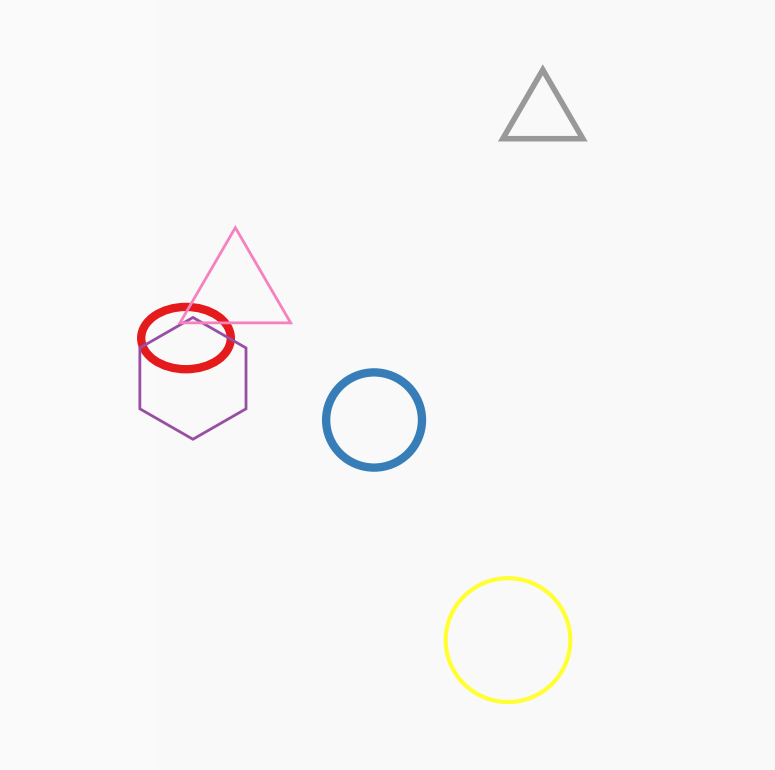[{"shape": "oval", "thickness": 3, "radius": 0.29, "center": [0.24, 0.561]}, {"shape": "circle", "thickness": 3, "radius": 0.31, "center": [0.483, 0.455]}, {"shape": "hexagon", "thickness": 1, "radius": 0.4, "center": [0.249, 0.509]}, {"shape": "circle", "thickness": 1.5, "radius": 0.4, "center": [0.655, 0.169]}, {"shape": "triangle", "thickness": 1, "radius": 0.41, "center": [0.304, 0.622]}, {"shape": "triangle", "thickness": 2, "radius": 0.3, "center": [0.7, 0.85]}]